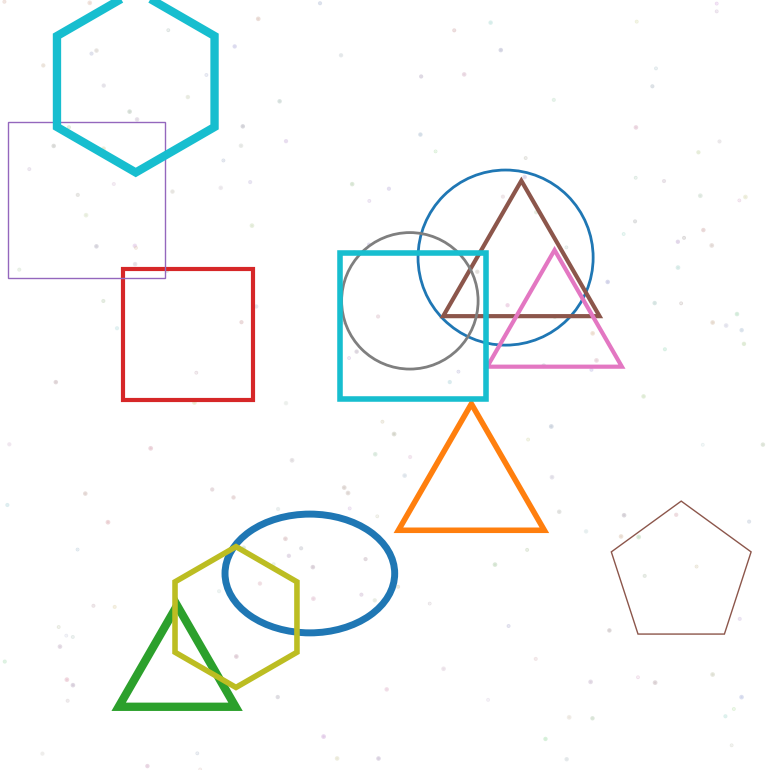[{"shape": "oval", "thickness": 2.5, "radius": 0.55, "center": [0.402, 0.255]}, {"shape": "circle", "thickness": 1, "radius": 0.57, "center": [0.657, 0.665]}, {"shape": "triangle", "thickness": 2, "radius": 0.55, "center": [0.612, 0.366]}, {"shape": "triangle", "thickness": 3, "radius": 0.44, "center": [0.23, 0.126]}, {"shape": "square", "thickness": 1.5, "radius": 0.42, "center": [0.244, 0.565]}, {"shape": "square", "thickness": 0.5, "radius": 0.51, "center": [0.112, 0.74]}, {"shape": "triangle", "thickness": 1.5, "radius": 0.59, "center": [0.677, 0.648]}, {"shape": "pentagon", "thickness": 0.5, "radius": 0.48, "center": [0.885, 0.254]}, {"shape": "triangle", "thickness": 1.5, "radius": 0.5, "center": [0.72, 0.574]}, {"shape": "circle", "thickness": 1, "radius": 0.44, "center": [0.532, 0.609]}, {"shape": "hexagon", "thickness": 2, "radius": 0.46, "center": [0.306, 0.199]}, {"shape": "hexagon", "thickness": 3, "radius": 0.59, "center": [0.176, 0.894]}, {"shape": "square", "thickness": 2, "radius": 0.47, "center": [0.536, 0.577]}]